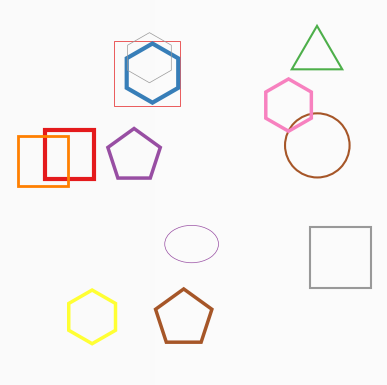[{"shape": "square", "thickness": 0.5, "radius": 0.42, "center": [0.378, 0.809]}, {"shape": "square", "thickness": 3, "radius": 0.32, "center": [0.179, 0.598]}, {"shape": "hexagon", "thickness": 3, "radius": 0.38, "center": [0.393, 0.81]}, {"shape": "triangle", "thickness": 1.5, "radius": 0.38, "center": [0.818, 0.858]}, {"shape": "oval", "thickness": 0.5, "radius": 0.35, "center": [0.495, 0.366]}, {"shape": "pentagon", "thickness": 2.5, "radius": 0.36, "center": [0.346, 0.595]}, {"shape": "square", "thickness": 2, "radius": 0.32, "center": [0.112, 0.582]}, {"shape": "hexagon", "thickness": 2.5, "radius": 0.35, "center": [0.238, 0.177]}, {"shape": "pentagon", "thickness": 2.5, "radius": 0.38, "center": [0.474, 0.173]}, {"shape": "circle", "thickness": 1.5, "radius": 0.42, "center": [0.819, 0.622]}, {"shape": "hexagon", "thickness": 2.5, "radius": 0.34, "center": [0.745, 0.727]}, {"shape": "square", "thickness": 1.5, "radius": 0.39, "center": [0.88, 0.331]}, {"shape": "hexagon", "thickness": 0.5, "radius": 0.33, "center": [0.386, 0.85]}]